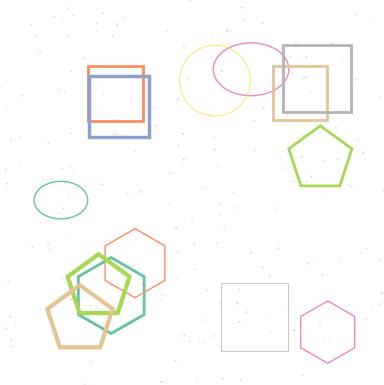[{"shape": "hexagon", "thickness": 2, "radius": 0.49, "center": [0.289, 0.232]}, {"shape": "oval", "thickness": 1, "radius": 0.35, "center": [0.158, 0.48]}, {"shape": "hexagon", "thickness": 1, "radius": 0.45, "center": [0.351, 0.316]}, {"shape": "square", "thickness": 2, "radius": 0.36, "center": [0.3, 0.756]}, {"shape": "square", "thickness": 2.5, "radius": 0.39, "center": [0.309, 0.723]}, {"shape": "oval", "thickness": 1, "radius": 0.49, "center": [0.652, 0.82]}, {"shape": "hexagon", "thickness": 1, "radius": 0.41, "center": [0.851, 0.137]}, {"shape": "pentagon", "thickness": 3, "radius": 0.42, "center": [0.256, 0.255]}, {"shape": "pentagon", "thickness": 2, "radius": 0.43, "center": [0.832, 0.587]}, {"shape": "circle", "thickness": 0.5, "radius": 0.46, "center": [0.558, 0.79]}, {"shape": "square", "thickness": 2, "radius": 0.35, "center": [0.78, 0.758]}, {"shape": "pentagon", "thickness": 3, "radius": 0.45, "center": [0.208, 0.17]}, {"shape": "square", "thickness": 2, "radius": 0.44, "center": [0.824, 0.796]}, {"shape": "square", "thickness": 0.5, "radius": 0.44, "center": [0.661, 0.177]}]